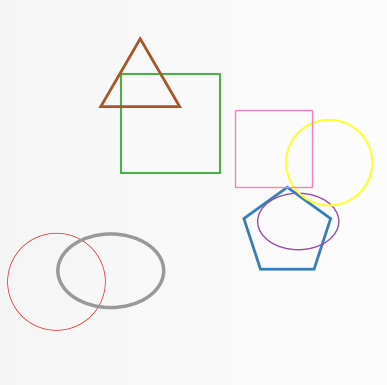[{"shape": "circle", "thickness": 0.5, "radius": 0.63, "center": [0.146, 0.268]}, {"shape": "pentagon", "thickness": 2, "radius": 0.59, "center": [0.741, 0.396]}, {"shape": "square", "thickness": 1.5, "radius": 0.64, "center": [0.44, 0.679]}, {"shape": "oval", "thickness": 1, "radius": 0.52, "center": [0.77, 0.425]}, {"shape": "circle", "thickness": 1.5, "radius": 0.56, "center": [0.85, 0.578]}, {"shape": "triangle", "thickness": 2, "radius": 0.59, "center": [0.362, 0.782]}, {"shape": "square", "thickness": 1, "radius": 0.5, "center": [0.706, 0.614]}, {"shape": "oval", "thickness": 2.5, "radius": 0.68, "center": [0.286, 0.297]}]